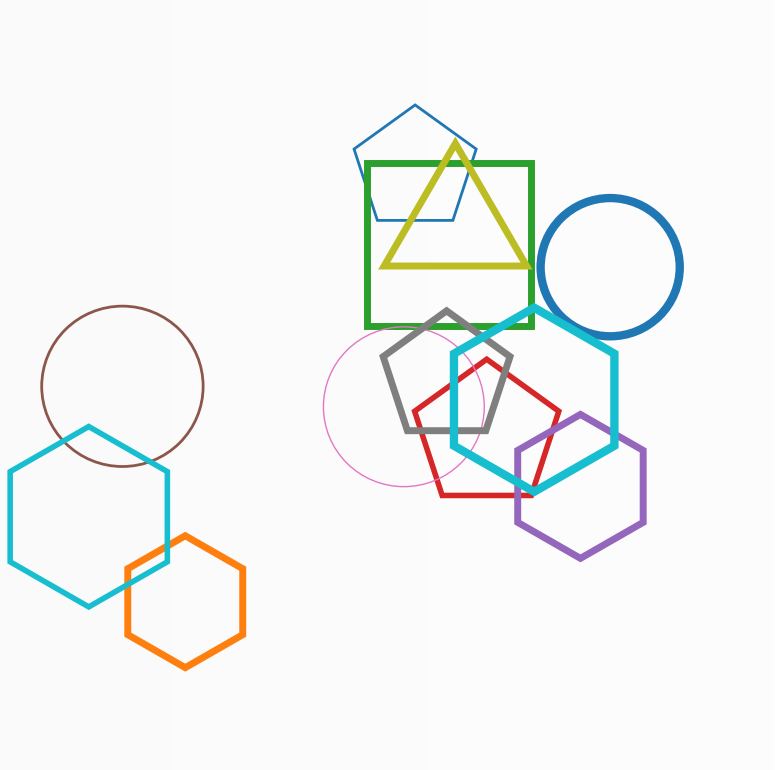[{"shape": "pentagon", "thickness": 1, "radius": 0.41, "center": [0.536, 0.781]}, {"shape": "circle", "thickness": 3, "radius": 0.45, "center": [0.787, 0.653]}, {"shape": "hexagon", "thickness": 2.5, "radius": 0.43, "center": [0.239, 0.219]}, {"shape": "square", "thickness": 2.5, "radius": 0.53, "center": [0.579, 0.682]}, {"shape": "pentagon", "thickness": 2, "radius": 0.49, "center": [0.628, 0.436]}, {"shape": "hexagon", "thickness": 2.5, "radius": 0.47, "center": [0.749, 0.368]}, {"shape": "circle", "thickness": 1, "radius": 0.52, "center": [0.158, 0.498]}, {"shape": "circle", "thickness": 0.5, "radius": 0.52, "center": [0.521, 0.472]}, {"shape": "pentagon", "thickness": 2.5, "radius": 0.43, "center": [0.576, 0.51]}, {"shape": "triangle", "thickness": 2.5, "radius": 0.53, "center": [0.588, 0.708]}, {"shape": "hexagon", "thickness": 3, "radius": 0.6, "center": [0.689, 0.481]}, {"shape": "hexagon", "thickness": 2, "radius": 0.59, "center": [0.115, 0.329]}]